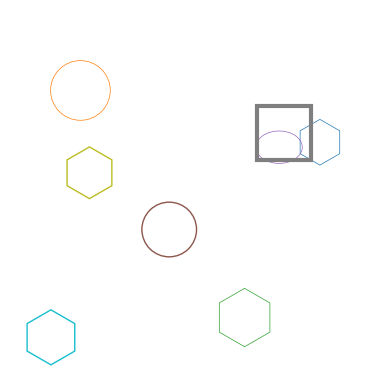[{"shape": "hexagon", "thickness": 0.5, "radius": 0.3, "center": [0.831, 0.631]}, {"shape": "circle", "thickness": 0.5, "radius": 0.39, "center": [0.209, 0.765]}, {"shape": "hexagon", "thickness": 0.5, "radius": 0.38, "center": [0.635, 0.175]}, {"shape": "oval", "thickness": 0.5, "radius": 0.3, "center": [0.725, 0.618]}, {"shape": "circle", "thickness": 1, "radius": 0.35, "center": [0.439, 0.404]}, {"shape": "square", "thickness": 3, "radius": 0.35, "center": [0.737, 0.655]}, {"shape": "hexagon", "thickness": 1, "radius": 0.34, "center": [0.232, 0.551]}, {"shape": "hexagon", "thickness": 1, "radius": 0.36, "center": [0.132, 0.124]}]